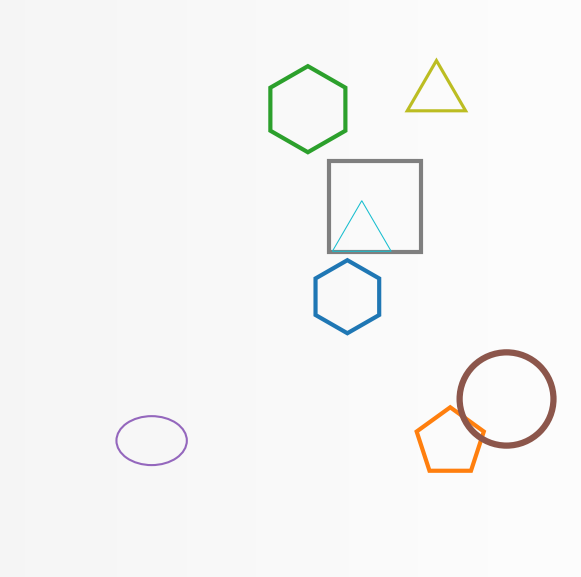[{"shape": "hexagon", "thickness": 2, "radius": 0.32, "center": [0.598, 0.485]}, {"shape": "pentagon", "thickness": 2, "radius": 0.3, "center": [0.775, 0.233]}, {"shape": "hexagon", "thickness": 2, "radius": 0.37, "center": [0.53, 0.81]}, {"shape": "oval", "thickness": 1, "radius": 0.3, "center": [0.261, 0.236]}, {"shape": "circle", "thickness": 3, "radius": 0.4, "center": [0.871, 0.308]}, {"shape": "square", "thickness": 2, "radius": 0.4, "center": [0.645, 0.641]}, {"shape": "triangle", "thickness": 1.5, "radius": 0.29, "center": [0.751, 0.836]}, {"shape": "triangle", "thickness": 0.5, "radius": 0.29, "center": [0.622, 0.593]}]